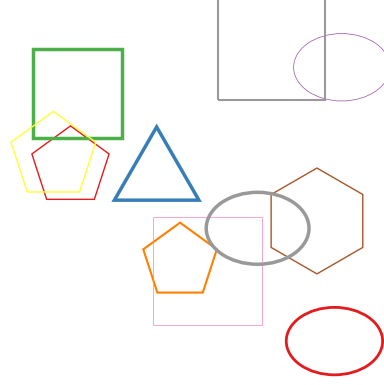[{"shape": "pentagon", "thickness": 1, "radius": 0.53, "center": [0.183, 0.568]}, {"shape": "oval", "thickness": 2, "radius": 0.63, "center": [0.869, 0.114]}, {"shape": "triangle", "thickness": 2.5, "radius": 0.63, "center": [0.407, 0.543]}, {"shape": "square", "thickness": 2.5, "radius": 0.58, "center": [0.2, 0.756]}, {"shape": "oval", "thickness": 0.5, "radius": 0.63, "center": [0.888, 0.825]}, {"shape": "pentagon", "thickness": 1.5, "radius": 0.5, "center": [0.468, 0.321]}, {"shape": "pentagon", "thickness": 1, "radius": 0.58, "center": [0.139, 0.595]}, {"shape": "hexagon", "thickness": 1, "radius": 0.69, "center": [0.823, 0.426]}, {"shape": "square", "thickness": 0.5, "radius": 0.7, "center": [0.539, 0.295]}, {"shape": "square", "thickness": 1.5, "radius": 0.69, "center": [0.704, 0.88]}, {"shape": "oval", "thickness": 2.5, "radius": 0.67, "center": [0.669, 0.407]}]